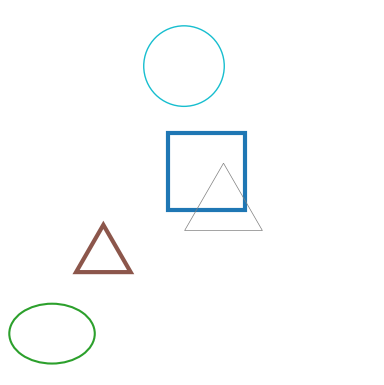[{"shape": "square", "thickness": 3, "radius": 0.5, "center": [0.536, 0.555]}, {"shape": "oval", "thickness": 1.5, "radius": 0.56, "center": [0.135, 0.133]}, {"shape": "triangle", "thickness": 3, "radius": 0.41, "center": [0.268, 0.334]}, {"shape": "triangle", "thickness": 0.5, "radius": 0.58, "center": [0.581, 0.459]}, {"shape": "circle", "thickness": 1, "radius": 0.52, "center": [0.478, 0.828]}]